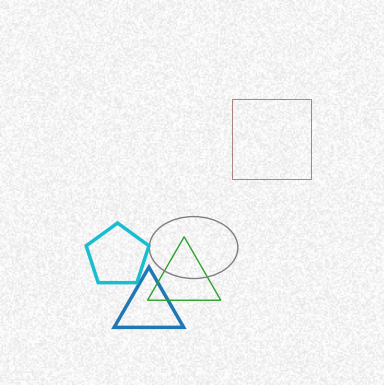[{"shape": "triangle", "thickness": 2.5, "radius": 0.52, "center": [0.387, 0.202]}, {"shape": "triangle", "thickness": 1, "radius": 0.55, "center": [0.478, 0.275]}, {"shape": "square", "thickness": 0.5, "radius": 0.52, "center": [0.705, 0.64]}, {"shape": "oval", "thickness": 1, "radius": 0.57, "center": [0.503, 0.357]}, {"shape": "pentagon", "thickness": 2.5, "radius": 0.43, "center": [0.305, 0.335]}]